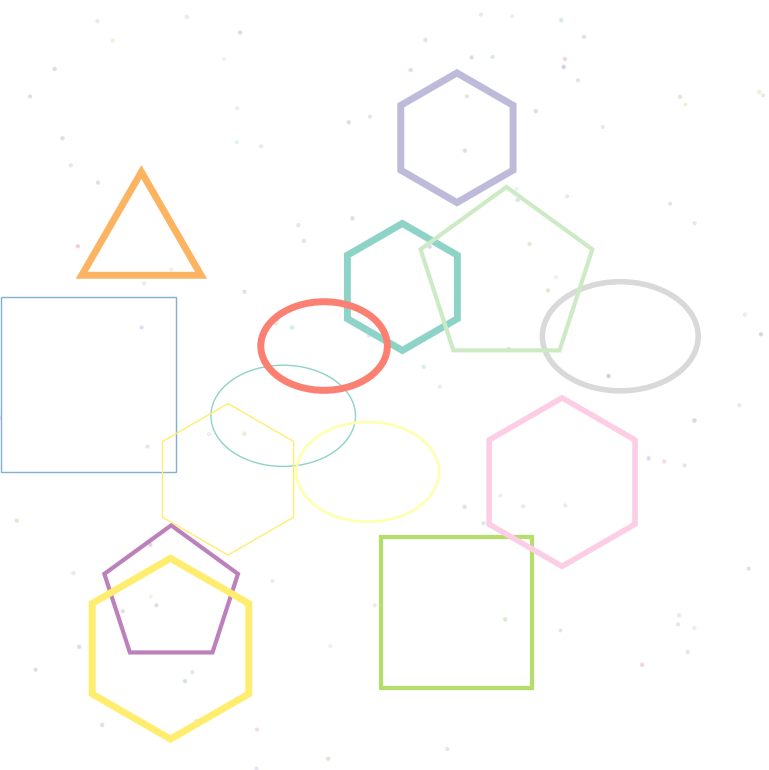[{"shape": "hexagon", "thickness": 2.5, "radius": 0.41, "center": [0.523, 0.627]}, {"shape": "oval", "thickness": 0.5, "radius": 0.47, "center": [0.368, 0.46]}, {"shape": "oval", "thickness": 1, "radius": 0.46, "center": [0.478, 0.387]}, {"shape": "hexagon", "thickness": 2.5, "radius": 0.42, "center": [0.593, 0.821]}, {"shape": "oval", "thickness": 2.5, "radius": 0.41, "center": [0.421, 0.551]}, {"shape": "square", "thickness": 0.5, "radius": 0.57, "center": [0.115, 0.501]}, {"shape": "triangle", "thickness": 2.5, "radius": 0.45, "center": [0.184, 0.687]}, {"shape": "square", "thickness": 1.5, "radius": 0.49, "center": [0.593, 0.204]}, {"shape": "hexagon", "thickness": 2, "radius": 0.55, "center": [0.73, 0.374]}, {"shape": "oval", "thickness": 2, "radius": 0.51, "center": [0.806, 0.563]}, {"shape": "pentagon", "thickness": 1.5, "radius": 0.46, "center": [0.222, 0.226]}, {"shape": "pentagon", "thickness": 1.5, "radius": 0.59, "center": [0.658, 0.64]}, {"shape": "hexagon", "thickness": 2.5, "radius": 0.59, "center": [0.221, 0.158]}, {"shape": "hexagon", "thickness": 0.5, "radius": 0.49, "center": [0.296, 0.377]}]